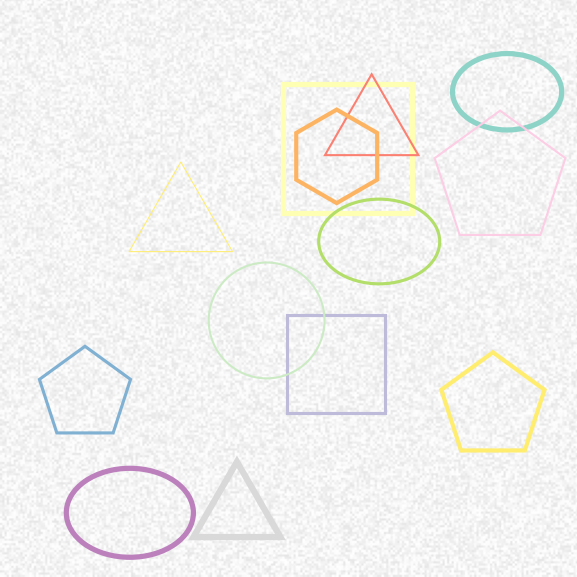[{"shape": "oval", "thickness": 2.5, "radius": 0.47, "center": [0.878, 0.84]}, {"shape": "square", "thickness": 2.5, "radius": 0.56, "center": [0.602, 0.742]}, {"shape": "square", "thickness": 1.5, "radius": 0.43, "center": [0.581, 0.369]}, {"shape": "triangle", "thickness": 1, "radius": 0.47, "center": [0.644, 0.777]}, {"shape": "pentagon", "thickness": 1.5, "radius": 0.41, "center": [0.147, 0.317]}, {"shape": "hexagon", "thickness": 2, "radius": 0.4, "center": [0.583, 0.728]}, {"shape": "oval", "thickness": 1.5, "radius": 0.52, "center": [0.657, 0.581]}, {"shape": "pentagon", "thickness": 1, "radius": 0.59, "center": [0.866, 0.689]}, {"shape": "triangle", "thickness": 3, "radius": 0.43, "center": [0.41, 0.113]}, {"shape": "oval", "thickness": 2.5, "radius": 0.55, "center": [0.225, 0.111]}, {"shape": "circle", "thickness": 1, "radius": 0.5, "center": [0.462, 0.444]}, {"shape": "triangle", "thickness": 0.5, "radius": 0.52, "center": [0.313, 0.615]}, {"shape": "pentagon", "thickness": 2, "radius": 0.47, "center": [0.854, 0.295]}]